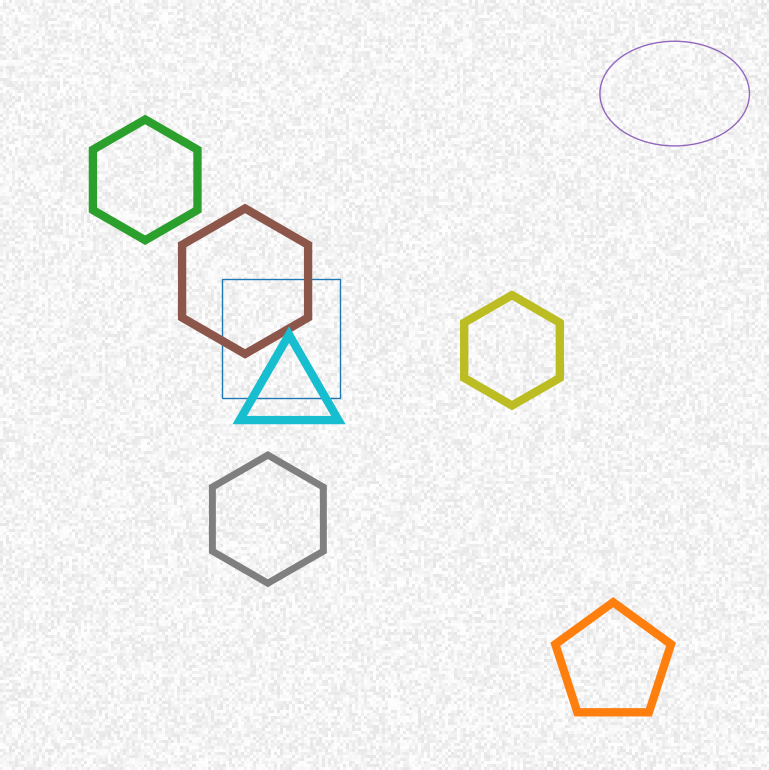[{"shape": "square", "thickness": 0.5, "radius": 0.39, "center": [0.365, 0.561]}, {"shape": "pentagon", "thickness": 3, "radius": 0.4, "center": [0.796, 0.139]}, {"shape": "hexagon", "thickness": 3, "radius": 0.39, "center": [0.189, 0.766]}, {"shape": "oval", "thickness": 0.5, "radius": 0.49, "center": [0.876, 0.878]}, {"shape": "hexagon", "thickness": 3, "radius": 0.47, "center": [0.318, 0.635]}, {"shape": "hexagon", "thickness": 2.5, "radius": 0.42, "center": [0.348, 0.326]}, {"shape": "hexagon", "thickness": 3, "radius": 0.36, "center": [0.665, 0.545]}, {"shape": "triangle", "thickness": 3, "radius": 0.37, "center": [0.375, 0.491]}]